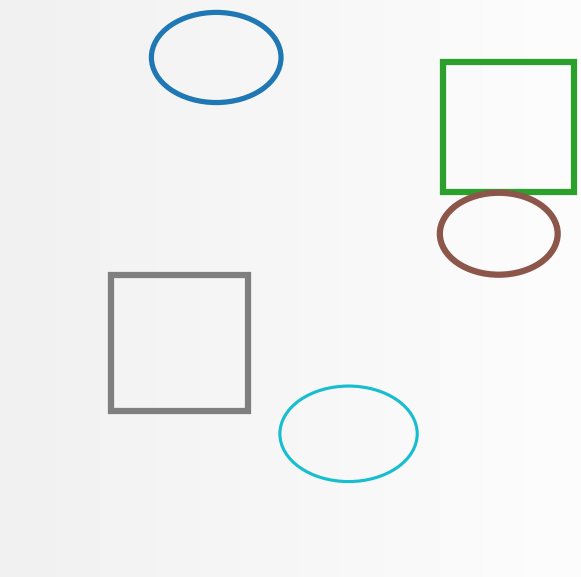[{"shape": "oval", "thickness": 2.5, "radius": 0.56, "center": [0.372, 0.9]}, {"shape": "square", "thickness": 3, "radius": 0.56, "center": [0.875, 0.78]}, {"shape": "oval", "thickness": 3, "radius": 0.51, "center": [0.858, 0.594]}, {"shape": "square", "thickness": 3, "radius": 0.59, "center": [0.309, 0.405]}, {"shape": "oval", "thickness": 1.5, "radius": 0.59, "center": [0.6, 0.248]}]